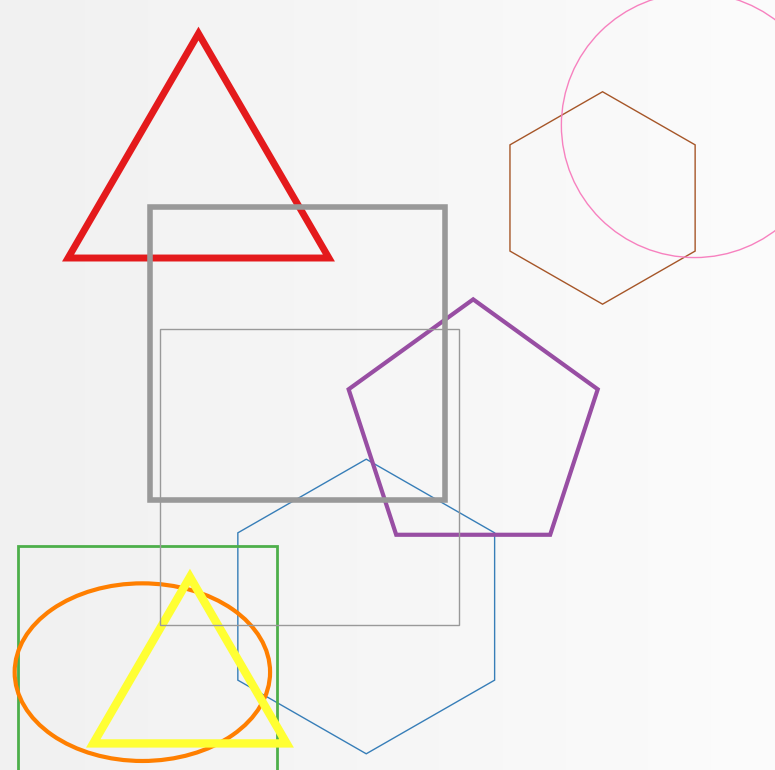[{"shape": "triangle", "thickness": 2.5, "radius": 0.97, "center": [0.256, 0.762]}, {"shape": "hexagon", "thickness": 0.5, "radius": 0.96, "center": [0.473, 0.212]}, {"shape": "square", "thickness": 1, "radius": 0.84, "center": [0.19, 0.124]}, {"shape": "pentagon", "thickness": 1.5, "radius": 0.84, "center": [0.611, 0.442]}, {"shape": "oval", "thickness": 1.5, "radius": 0.82, "center": [0.184, 0.127]}, {"shape": "triangle", "thickness": 3, "radius": 0.72, "center": [0.245, 0.107]}, {"shape": "hexagon", "thickness": 0.5, "radius": 0.69, "center": [0.777, 0.743]}, {"shape": "circle", "thickness": 0.5, "radius": 0.86, "center": [0.896, 0.837]}, {"shape": "square", "thickness": 2, "radius": 0.95, "center": [0.384, 0.541]}, {"shape": "square", "thickness": 0.5, "radius": 0.96, "center": [0.399, 0.381]}]